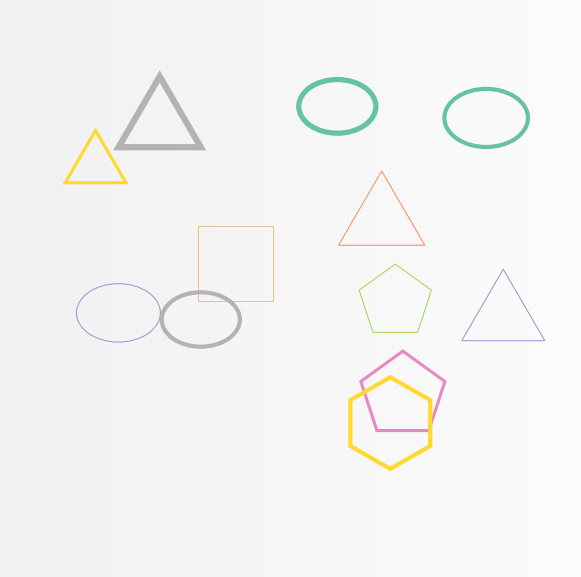[{"shape": "oval", "thickness": 2.5, "radius": 0.33, "center": [0.58, 0.815]}, {"shape": "oval", "thickness": 2, "radius": 0.36, "center": [0.836, 0.795]}, {"shape": "triangle", "thickness": 0.5, "radius": 0.43, "center": [0.657, 0.617]}, {"shape": "triangle", "thickness": 0.5, "radius": 0.41, "center": [0.866, 0.45]}, {"shape": "oval", "thickness": 0.5, "radius": 0.36, "center": [0.204, 0.457]}, {"shape": "pentagon", "thickness": 1.5, "radius": 0.38, "center": [0.693, 0.315]}, {"shape": "pentagon", "thickness": 0.5, "radius": 0.33, "center": [0.68, 0.477]}, {"shape": "hexagon", "thickness": 2, "radius": 0.4, "center": [0.671, 0.267]}, {"shape": "triangle", "thickness": 1.5, "radius": 0.3, "center": [0.164, 0.713]}, {"shape": "square", "thickness": 0.5, "radius": 0.32, "center": [0.406, 0.543]}, {"shape": "triangle", "thickness": 3, "radius": 0.41, "center": [0.275, 0.785]}, {"shape": "oval", "thickness": 2, "radius": 0.34, "center": [0.345, 0.446]}]